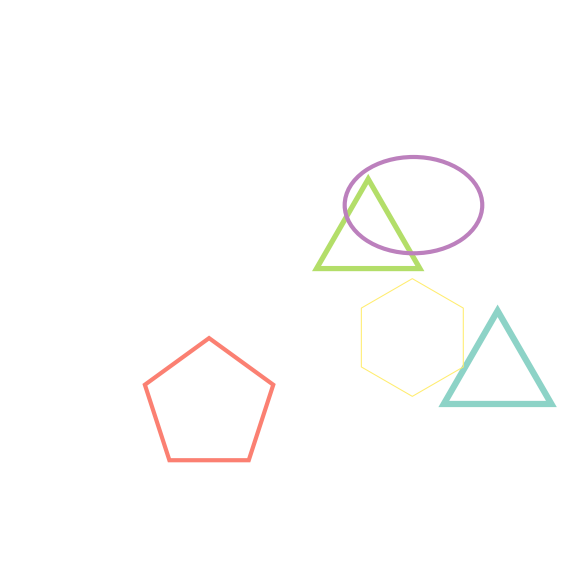[{"shape": "triangle", "thickness": 3, "radius": 0.54, "center": [0.862, 0.353]}, {"shape": "pentagon", "thickness": 2, "radius": 0.58, "center": [0.362, 0.297]}, {"shape": "triangle", "thickness": 2.5, "radius": 0.52, "center": [0.638, 0.586]}, {"shape": "oval", "thickness": 2, "radius": 0.6, "center": [0.716, 0.644]}, {"shape": "hexagon", "thickness": 0.5, "radius": 0.51, "center": [0.714, 0.415]}]